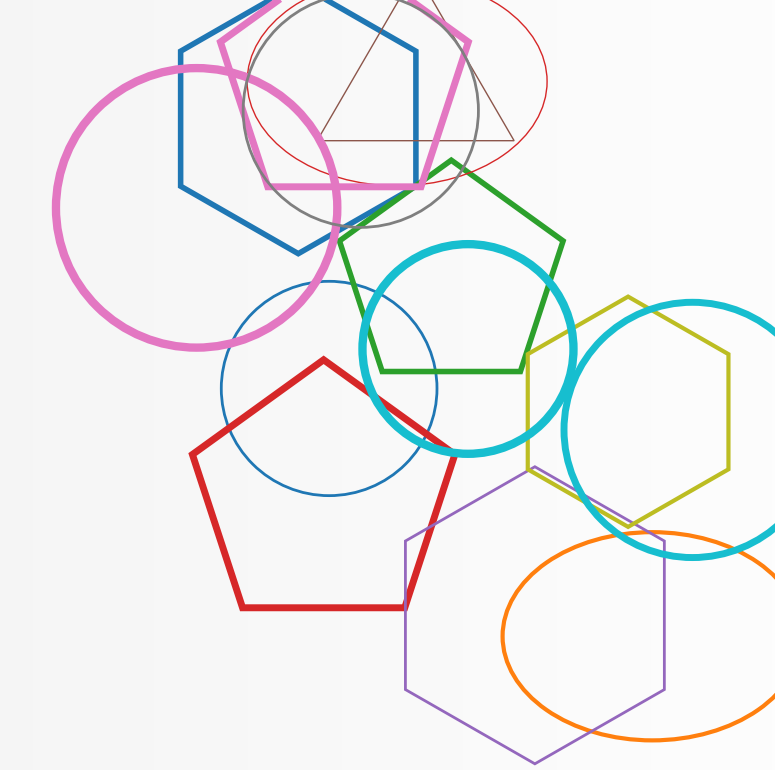[{"shape": "circle", "thickness": 1, "radius": 0.7, "center": [0.425, 0.495]}, {"shape": "hexagon", "thickness": 2, "radius": 0.88, "center": [0.385, 0.846]}, {"shape": "oval", "thickness": 1.5, "radius": 0.97, "center": [0.842, 0.174]}, {"shape": "pentagon", "thickness": 2, "radius": 0.76, "center": [0.582, 0.64]}, {"shape": "oval", "thickness": 0.5, "radius": 0.97, "center": [0.512, 0.894]}, {"shape": "pentagon", "thickness": 2.5, "radius": 0.89, "center": [0.418, 0.355]}, {"shape": "hexagon", "thickness": 1, "radius": 0.96, "center": [0.69, 0.201]}, {"shape": "triangle", "thickness": 0.5, "radius": 0.73, "center": [0.536, 0.891]}, {"shape": "circle", "thickness": 3, "radius": 0.91, "center": [0.254, 0.73]}, {"shape": "pentagon", "thickness": 2.5, "radius": 0.84, "center": [0.444, 0.893]}, {"shape": "circle", "thickness": 1, "radius": 0.76, "center": [0.466, 0.857]}, {"shape": "hexagon", "thickness": 1.5, "radius": 0.75, "center": [0.81, 0.465]}, {"shape": "circle", "thickness": 3, "radius": 0.68, "center": [0.604, 0.547]}, {"shape": "circle", "thickness": 2.5, "radius": 0.83, "center": [0.893, 0.442]}]